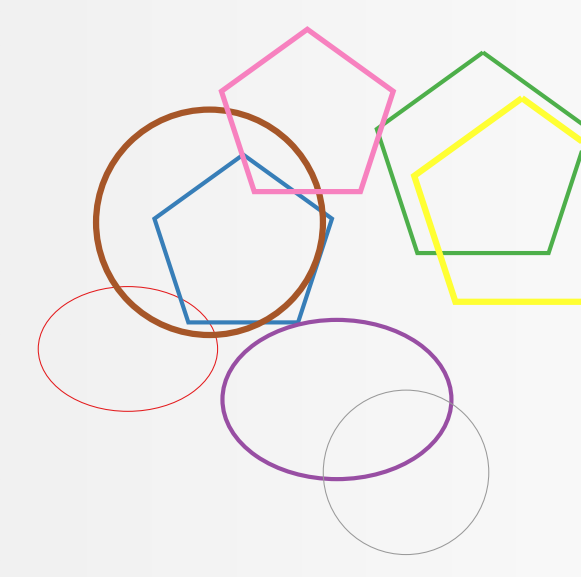[{"shape": "oval", "thickness": 0.5, "radius": 0.77, "center": [0.22, 0.395]}, {"shape": "pentagon", "thickness": 2, "radius": 0.8, "center": [0.418, 0.571]}, {"shape": "pentagon", "thickness": 2, "radius": 0.96, "center": [0.831, 0.716]}, {"shape": "oval", "thickness": 2, "radius": 0.98, "center": [0.58, 0.307]}, {"shape": "pentagon", "thickness": 3, "radius": 0.97, "center": [0.898, 0.634]}, {"shape": "circle", "thickness": 3, "radius": 0.98, "center": [0.36, 0.614]}, {"shape": "pentagon", "thickness": 2.5, "radius": 0.78, "center": [0.529, 0.793]}, {"shape": "circle", "thickness": 0.5, "radius": 0.71, "center": [0.699, 0.181]}]